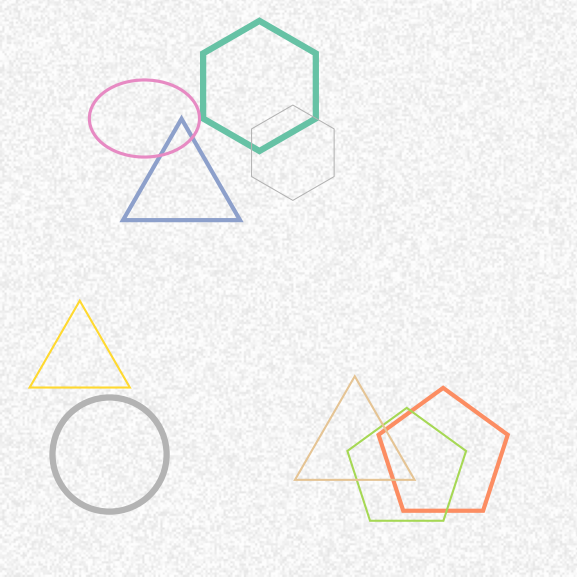[{"shape": "hexagon", "thickness": 3, "radius": 0.56, "center": [0.449, 0.85]}, {"shape": "pentagon", "thickness": 2, "radius": 0.59, "center": [0.767, 0.21]}, {"shape": "triangle", "thickness": 2, "radius": 0.58, "center": [0.314, 0.676]}, {"shape": "oval", "thickness": 1.5, "radius": 0.48, "center": [0.25, 0.794]}, {"shape": "pentagon", "thickness": 1, "radius": 0.54, "center": [0.704, 0.185]}, {"shape": "triangle", "thickness": 1, "radius": 0.5, "center": [0.138, 0.378]}, {"shape": "triangle", "thickness": 1, "radius": 0.6, "center": [0.614, 0.228]}, {"shape": "circle", "thickness": 3, "radius": 0.49, "center": [0.19, 0.212]}, {"shape": "hexagon", "thickness": 0.5, "radius": 0.41, "center": [0.507, 0.735]}]